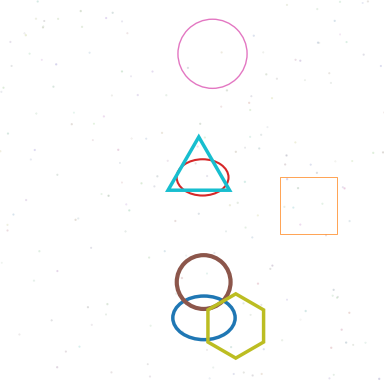[{"shape": "oval", "thickness": 2.5, "radius": 0.4, "center": [0.53, 0.174]}, {"shape": "square", "thickness": 0.5, "radius": 0.37, "center": [0.802, 0.466]}, {"shape": "oval", "thickness": 1.5, "radius": 0.34, "center": [0.526, 0.539]}, {"shape": "circle", "thickness": 3, "radius": 0.35, "center": [0.529, 0.267]}, {"shape": "circle", "thickness": 1, "radius": 0.45, "center": [0.552, 0.86]}, {"shape": "hexagon", "thickness": 2.5, "radius": 0.42, "center": [0.612, 0.153]}, {"shape": "triangle", "thickness": 2.5, "radius": 0.46, "center": [0.516, 0.552]}]